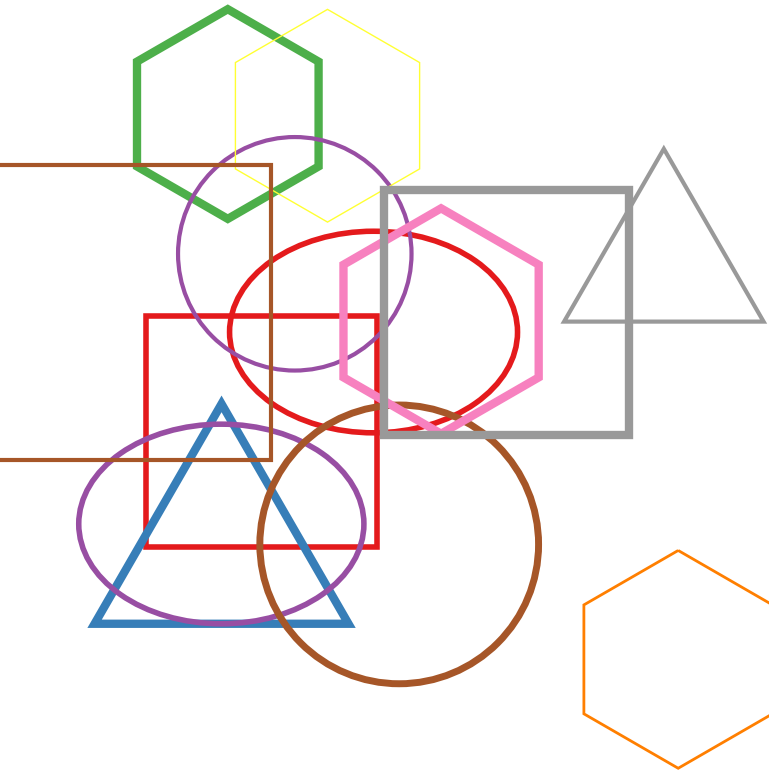[{"shape": "square", "thickness": 2, "radius": 0.75, "center": [0.34, 0.44]}, {"shape": "oval", "thickness": 2, "radius": 0.93, "center": [0.485, 0.569]}, {"shape": "triangle", "thickness": 3, "radius": 0.95, "center": [0.288, 0.285]}, {"shape": "hexagon", "thickness": 3, "radius": 0.68, "center": [0.296, 0.852]}, {"shape": "circle", "thickness": 1.5, "radius": 0.76, "center": [0.383, 0.67]}, {"shape": "oval", "thickness": 2, "radius": 0.93, "center": [0.287, 0.32]}, {"shape": "hexagon", "thickness": 1, "radius": 0.71, "center": [0.881, 0.144]}, {"shape": "hexagon", "thickness": 0.5, "radius": 0.69, "center": [0.425, 0.85]}, {"shape": "square", "thickness": 1.5, "radius": 0.96, "center": [0.16, 0.594]}, {"shape": "circle", "thickness": 2.5, "radius": 0.9, "center": [0.518, 0.293]}, {"shape": "hexagon", "thickness": 3, "radius": 0.73, "center": [0.573, 0.583]}, {"shape": "triangle", "thickness": 1.5, "radius": 0.75, "center": [0.862, 0.657]}, {"shape": "square", "thickness": 3, "radius": 0.8, "center": [0.658, 0.594]}]